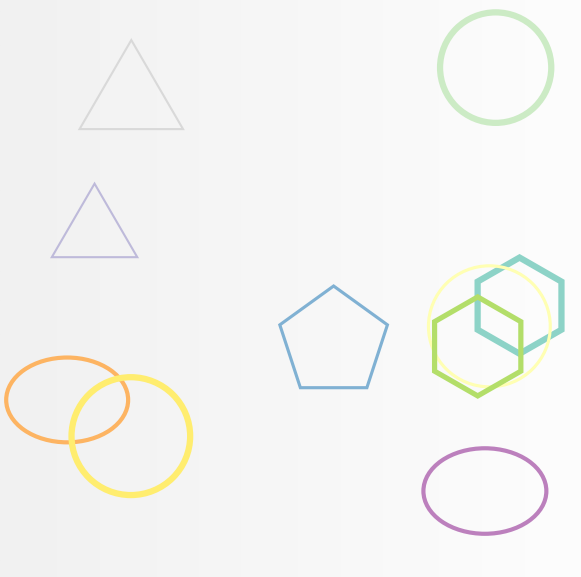[{"shape": "hexagon", "thickness": 3, "radius": 0.42, "center": [0.894, 0.47]}, {"shape": "circle", "thickness": 1.5, "radius": 0.52, "center": [0.842, 0.434]}, {"shape": "triangle", "thickness": 1, "radius": 0.42, "center": [0.163, 0.596]}, {"shape": "pentagon", "thickness": 1.5, "radius": 0.49, "center": [0.574, 0.407]}, {"shape": "oval", "thickness": 2, "radius": 0.52, "center": [0.116, 0.307]}, {"shape": "hexagon", "thickness": 2.5, "radius": 0.43, "center": [0.822, 0.399]}, {"shape": "triangle", "thickness": 1, "radius": 0.51, "center": [0.226, 0.827]}, {"shape": "oval", "thickness": 2, "radius": 0.53, "center": [0.834, 0.149]}, {"shape": "circle", "thickness": 3, "radius": 0.48, "center": [0.853, 0.882]}, {"shape": "circle", "thickness": 3, "radius": 0.51, "center": [0.225, 0.244]}]